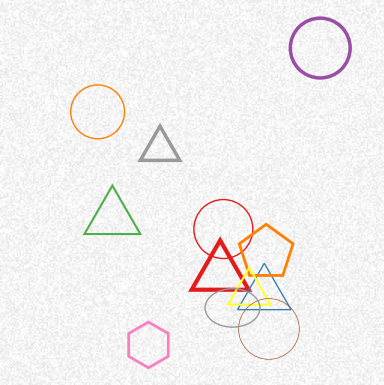[{"shape": "triangle", "thickness": 3, "radius": 0.43, "center": [0.572, 0.29]}, {"shape": "circle", "thickness": 1, "radius": 0.38, "center": [0.58, 0.405]}, {"shape": "triangle", "thickness": 1, "radius": 0.4, "center": [0.686, 0.236]}, {"shape": "triangle", "thickness": 1.5, "radius": 0.42, "center": [0.292, 0.434]}, {"shape": "circle", "thickness": 2.5, "radius": 0.39, "center": [0.832, 0.875]}, {"shape": "pentagon", "thickness": 2, "radius": 0.37, "center": [0.691, 0.344]}, {"shape": "circle", "thickness": 1, "radius": 0.35, "center": [0.254, 0.709]}, {"shape": "triangle", "thickness": 1.5, "radius": 0.32, "center": [0.647, 0.241]}, {"shape": "circle", "thickness": 0.5, "radius": 0.39, "center": [0.699, 0.146]}, {"shape": "hexagon", "thickness": 2, "radius": 0.3, "center": [0.386, 0.104]}, {"shape": "triangle", "thickness": 2.5, "radius": 0.3, "center": [0.416, 0.613]}, {"shape": "oval", "thickness": 1, "radius": 0.36, "center": [0.604, 0.2]}]